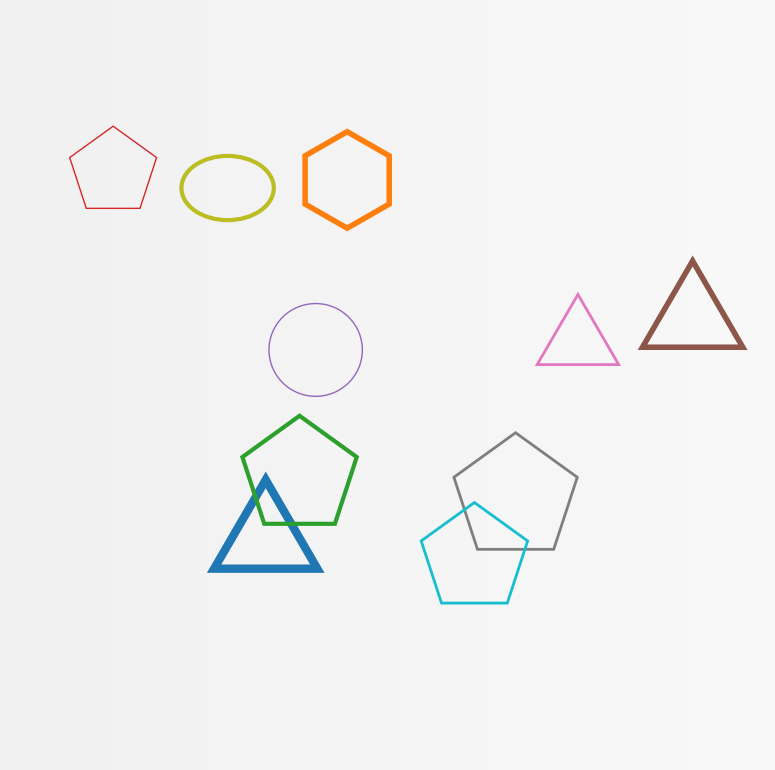[{"shape": "triangle", "thickness": 3, "radius": 0.38, "center": [0.343, 0.3]}, {"shape": "hexagon", "thickness": 2, "radius": 0.31, "center": [0.448, 0.766]}, {"shape": "pentagon", "thickness": 1.5, "radius": 0.39, "center": [0.387, 0.382]}, {"shape": "pentagon", "thickness": 0.5, "radius": 0.29, "center": [0.146, 0.777]}, {"shape": "circle", "thickness": 0.5, "radius": 0.3, "center": [0.407, 0.546]}, {"shape": "triangle", "thickness": 2, "radius": 0.37, "center": [0.894, 0.586]}, {"shape": "triangle", "thickness": 1, "radius": 0.3, "center": [0.746, 0.557]}, {"shape": "pentagon", "thickness": 1, "radius": 0.42, "center": [0.665, 0.354]}, {"shape": "oval", "thickness": 1.5, "radius": 0.3, "center": [0.294, 0.756]}, {"shape": "pentagon", "thickness": 1, "radius": 0.36, "center": [0.612, 0.275]}]